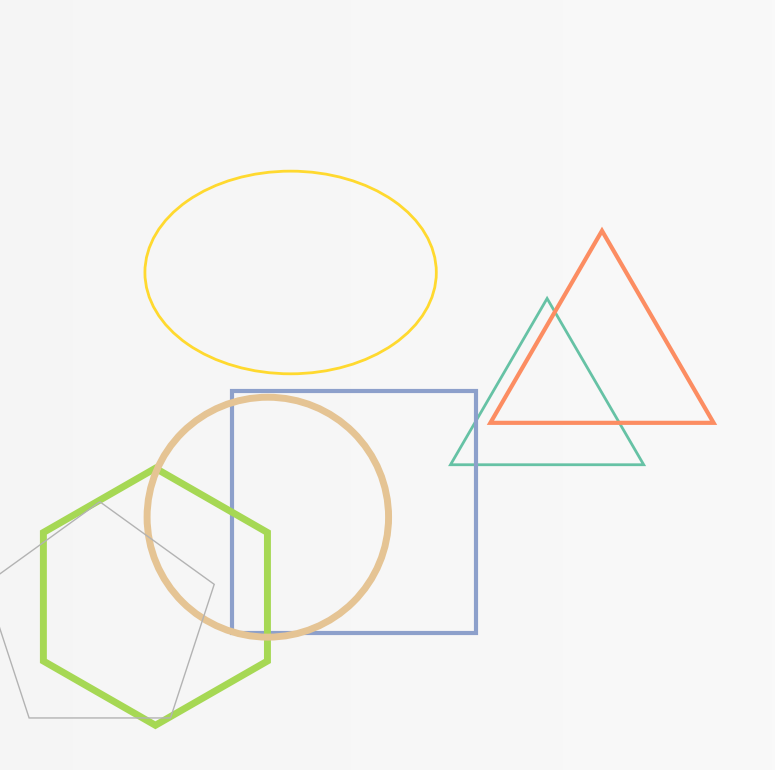[{"shape": "triangle", "thickness": 1, "radius": 0.72, "center": [0.706, 0.468]}, {"shape": "triangle", "thickness": 1.5, "radius": 0.83, "center": [0.777, 0.534]}, {"shape": "square", "thickness": 1.5, "radius": 0.79, "center": [0.457, 0.335]}, {"shape": "hexagon", "thickness": 2.5, "radius": 0.83, "center": [0.201, 0.225]}, {"shape": "oval", "thickness": 1, "radius": 0.94, "center": [0.375, 0.646]}, {"shape": "circle", "thickness": 2.5, "radius": 0.78, "center": [0.346, 0.328]}, {"shape": "pentagon", "thickness": 0.5, "radius": 0.78, "center": [0.129, 0.193]}]